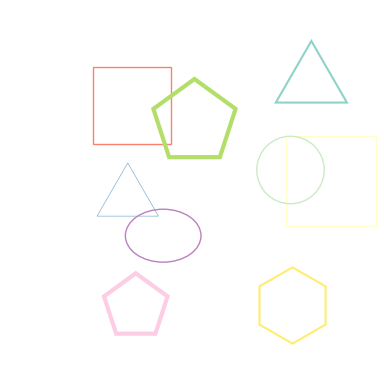[{"shape": "triangle", "thickness": 1.5, "radius": 0.53, "center": [0.809, 0.787]}, {"shape": "square", "thickness": 0.5, "radius": 0.58, "center": [0.861, 0.529]}, {"shape": "square", "thickness": 1, "radius": 0.5, "center": [0.342, 0.726]}, {"shape": "triangle", "thickness": 0.5, "radius": 0.46, "center": [0.332, 0.485]}, {"shape": "pentagon", "thickness": 3, "radius": 0.56, "center": [0.505, 0.683]}, {"shape": "pentagon", "thickness": 3, "radius": 0.43, "center": [0.353, 0.203]}, {"shape": "oval", "thickness": 1, "radius": 0.49, "center": [0.424, 0.388]}, {"shape": "circle", "thickness": 1, "radius": 0.44, "center": [0.755, 0.558]}, {"shape": "hexagon", "thickness": 1.5, "radius": 0.5, "center": [0.76, 0.207]}]